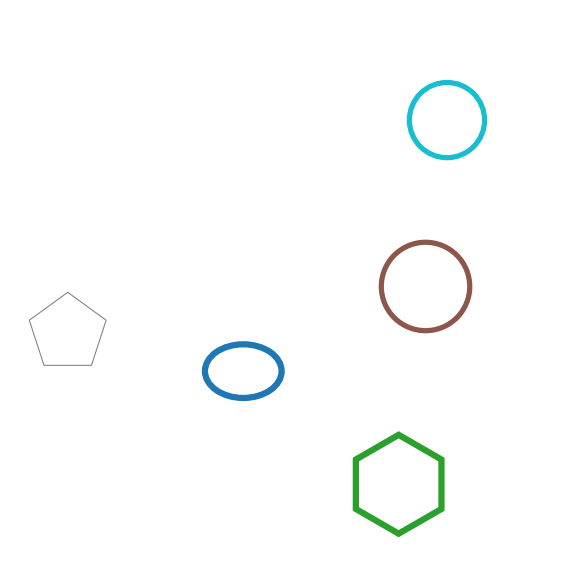[{"shape": "oval", "thickness": 3, "radius": 0.33, "center": [0.421, 0.356]}, {"shape": "hexagon", "thickness": 3, "radius": 0.43, "center": [0.69, 0.161]}, {"shape": "circle", "thickness": 2.5, "radius": 0.38, "center": [0.737, 0.503]}, {"shape": "pentagon", "thickness": 0.5, "radius": 0.35, "center": [0.117, 0.423]}, {"shape": "circle", "thickness": 2.5, "radius": 0.33, "center": [0.774, 0.791]}]